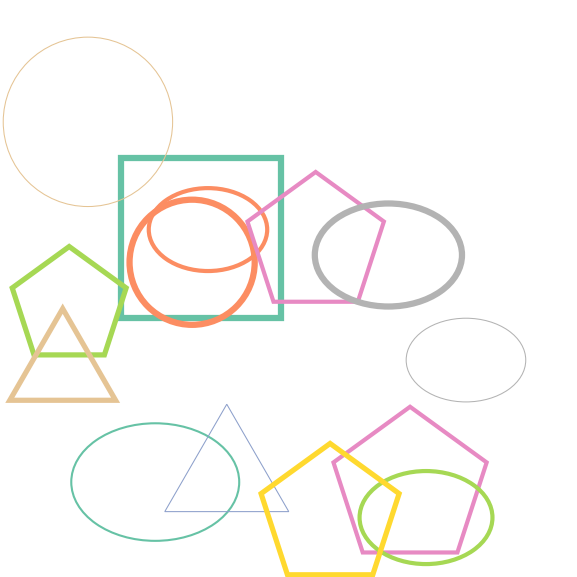[{"shape": "oval", "thickness": 1, "radius": 0.73, "center": [0.269, 0.164]}, {"shape": "square", "thickness": 3, "radius": 0.69, "center": [0.348, 0.588]}, {"shape": "circle", "thickness": 3, "radius": 0.54, "center": [0.333, 0.545]}, {"shape": "oval", "thickness": 2, "radius": 0.51, "center": [0.36, 0.602]}, {"shape": "triangle", "thickness": 0.5, "radius": 0.62, "center": [0.393, 0.175]}, {"shape": "pentagon", "thickness": 2, "radius": 0.7, "center": [0.71, 0.155]}, {"shape": "pentagon", "thickness": 2, "radius": 0.62, "center": [0.547, 0.577]}, {"shape": "pentagon", "thickness": 2.5, "radius": 0.52, "center": [0.12, 0.468]}, {"shape": "oval", "thickness": 2, "radius": 0.58, "center": [0.738, 0.103]}, {"shape": "pentagon", "thickness": 2.5, "radius": 0.63, "center": [0.572, 0.106]}, {"shape": "triangle", "thickness": 2.5, "radius": 0.53, "center": [0.109, 0.359]}, {"shape": "circle", "thickness": 0.5, "radius": 0.73, "center": [0.152, 0.788]}, {"shape": "oval", "thickness": 3, "radius": 0.64, "center": [0.673, 0.558]}, {"shape": "oval", "thickness": 0.5, "radius": 0.52, "center": [0.807, 0.376]}]